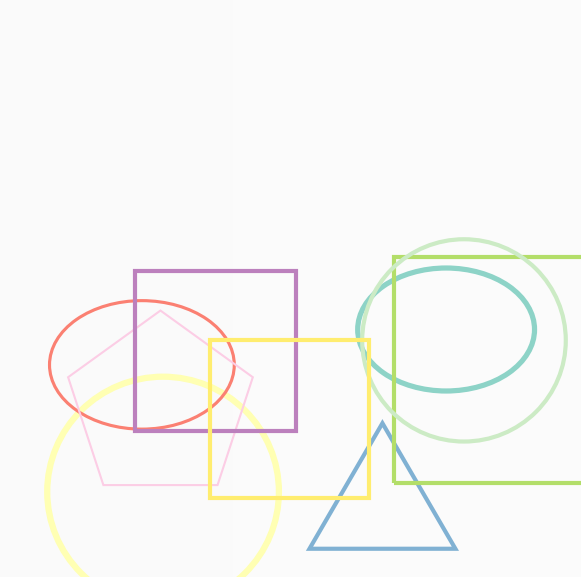[{"shape": "oval", "thickness": 2.5, "radius": 0.76, "center": [0.768, 0.429]}, {"shape": "circle", "thickness": 3, "radius": 1.0, "center": [0.281, 0.148]}, {"shape": "oval", "thickness": 1.5, "radius": 0.79, "center": [0.244, 0.367]}, {"shape": "triangle", "thickness": 2, "radius": 0.72, "center": [0.658, 0.121]}, {"shape": "square", "thickness": 2, "radius": 0.98, "center": [0.873, 0.358]}, {"shape": "pentagon", "thickness": 1, "radius": 0.84, "center": [0.276, 0.294]}, {"shape": "square", "thickness": 2, "radius": 0.69, "center": [0.371, 0.391]}, {"shape": "circle", "thickness": 2, "radius": 0.88, "center": [0.798, 0.41]}, {"shape": "square", "thickness": 2, "radius": 0.68, "center": [0.498, 0.274]}]